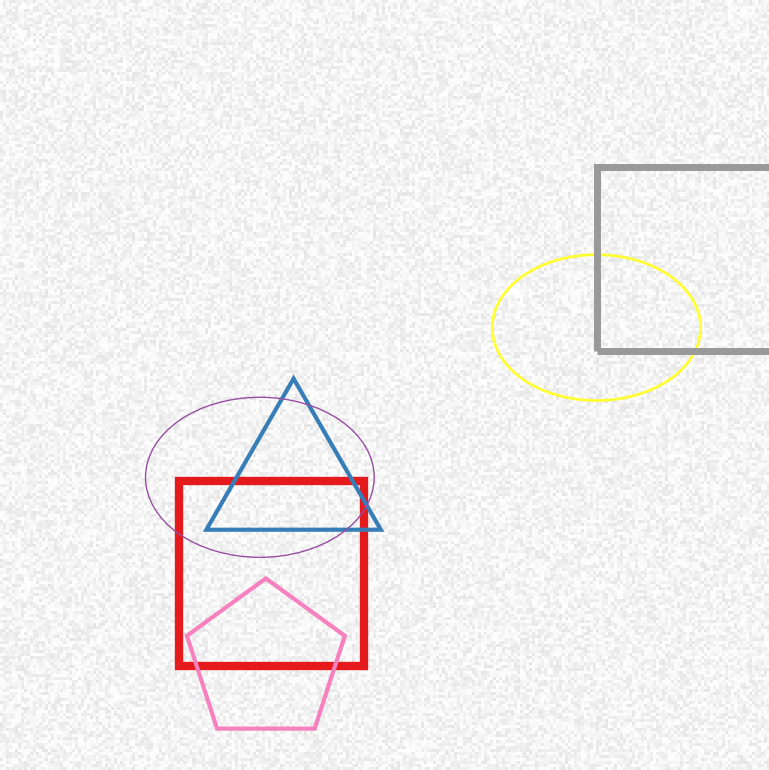[{"shape": "square", "thickness": 3, "radius": 0.6, "center": [0.353, 0.255]}, {"shape": "triangle", "thickness": 1.5, "radius": 0.65, "center": [0.381, 0.377]}, {"shape": "oval", "thickness": 0.5, "radius": 0.74, "center": [0.337, 0.38]}, {"shape": "oval", "thickness": 1, "radius": 0.68, "center": [0.775, 0.575]}, {"shape": "pentagon", "thickness": 1.5, "radius": 0.54, "center": [0.345, 0.141]}, {"shape": "square", "thickness": 2.5, "radius": 0.6, "center": [0.895, 0.663]}]